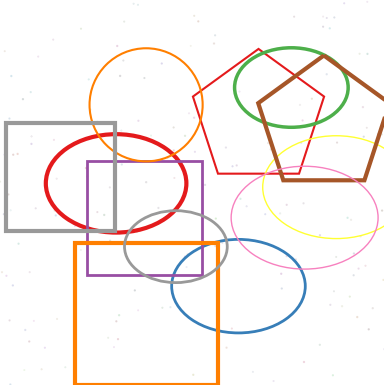[{"shape": "oval", "thickness": 3, "radius": 0.91, "center": [0.302, 0.524]}, {"shape": "pentagon", "thickness": 1.5, "radius": 0.9, "center": [0.671, 0.694]}, {"shape": "oval", "thickness": 2, "radius": 0.87, "center": [0.619, 0.257]}, {"shape": "oval", "thickness": 2.5, "radius": 0.74, "center": [0.757, 0.773]}, {"shape": "square", "thickness": 2, "radius": 0.74, "center": [0.375, 0.433]}, {"shape": "circle", "thickness": 1.5, "radius": 0.73, "center": [0.379, 0.728]}, {"shape": "square", "thickness": 3, "radius": 0.92, "center": [0.381, 0.185]}, {"shape": "oval", "thickness": 1, "radius": 0.95, "center": [0.873, 0.514]}, {"shape": "pentagon", "thickness": 3, "radius": 0.9, "center": [0.841, 0.677]}, {"shape": "oval", "thickness": 1, "radius": 0.95, "center": [0.791, 0.435]}, {"shape": "square", "thickness": 3, "radius": 0.7, "center": [0.157, 0.54]}, {"shape": "oval", "thickness": 2, "radius": 0.67, "center": [0.457, 0.359]}]